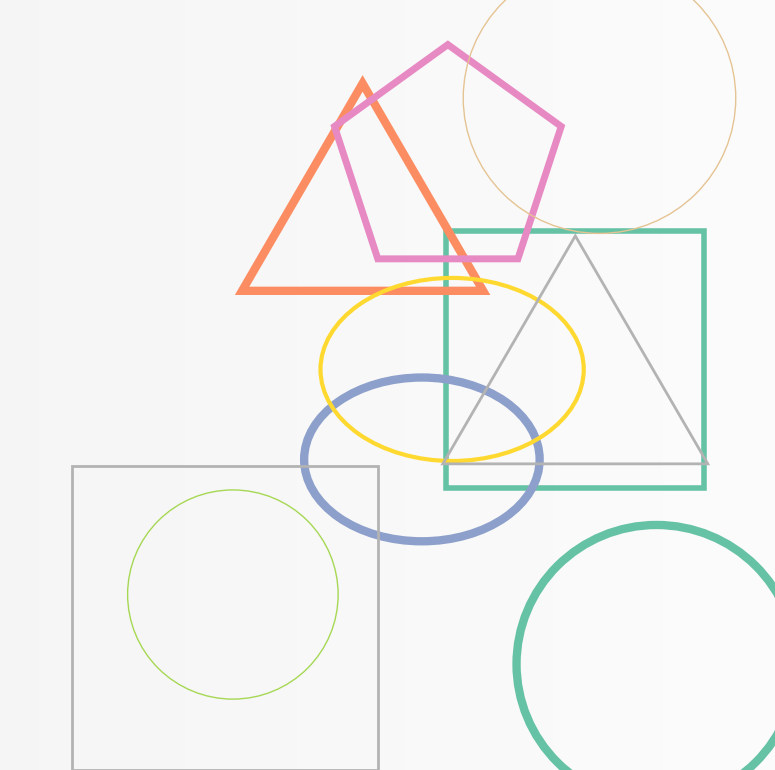[{"shape": "circle", "thickness": 3, "radius": 0.9, "center": [0.847, 0.138]}, {"shape": "square", "thickness": 2, "radius": 0.83, "center": [0.742, 0.534]}, {"shape": "triangle", "thickness": 3, "radius": 0.9, "center": [0.468, 0.712]}, {"shape": "oval", "thickness": 3, "radius": 0.76, "center": [0.544, 0.403]}, {"shape": "pentagon", "thickness": 2.5, "radius": 0.77, "center": [0.578, 0.788]}, {"shape": "circle", "thickness": 0.5, "radius": 0.68, "center": [0.3, 0.228]}, {"shape": "oval", "thickness": 1.5, "radius": 0.85, "center": [0.583, 0.52]}, {"shape": "circle", "thickness": 0.5, "radius": 0.88, "center": [0.774, 0.873]}, {"shape": "triangle", "thickness": 1, "radius": 0.99, "center": [0.742, 0.496]}, {"shape": "square", "thickness": 1, "radius": 0.99, "center": [0.291, 0.197]}]